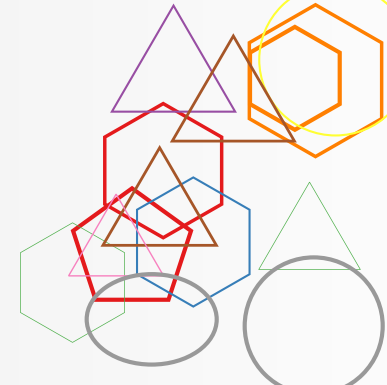[{"shape": "hexagon", "thickness": 2.5, "radius": 0.87, "center": [0.421, 0.557]}, {"shape": "pentagon", "thickness": 3, "radius": 0.8, "center": [0.341, 0.351]}, {"shape": "hexagon", "thickness": 1.5, "radius": 0.84, "center": [0.499, 0.371]}, {"shape": "triangle", "thickness": 0.5, "radius": 0.76, "center": [0.799, 0.376]}, {"shape": "hexagon", "thickness": 0.5, "radius": 0.78, "center": [0.187, 0.266]}, {"shape": "triangle", "thickness": 1.5, "radius": 0.92, "center": [0.448, 0.802]}, {"shape": "hexagon", "thickness": 3, "radius": 0.67, "center": [0.761, 0.796]}, {"shape": "hexagon", "thickness": 2.5, "radius": 0.99, "center": [0.814, 0.79]}, {"shape": "circle", "thickness": 1.5, "radius": 0.98, "center": [0.866, 0.845]}, {"shape": "triangle", "thickness": 2, "radius": 0.85, "center": [0.412, 0.447]}, {"shape": "triangle", "thickness": 2, "radius": 0.91, "center": [0.602, 0.725]}, {"shape": "triangle", "thickness": 1, "radius": 0.71, "center": [0.3, 0.354]}, {"shape": "oval", "thickness": 3, "radius": 0.84, "center": [0.391, 0.171]}, {"shape": "circle", "thickness": 3, "radius": 0.89, "center": [0.81, 0.153]}]